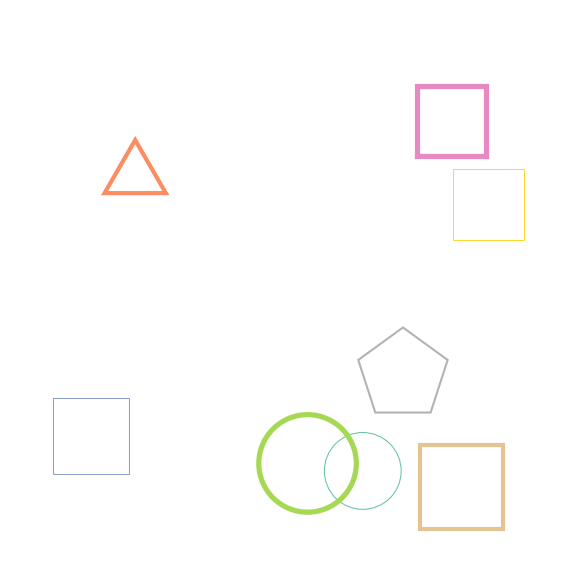[{"shape": "circle", "thickness": 0.5, "radius": 0.33, "center": [0.628, 0.184]}, {"shape": "triangle", "thickness": 2, "radius": 0.31, "center": [0.234, 0.695]}, {"shape": "square", "thickness": 0.5, "radius": 0.33, "center": [0.157, 0.244]}, {"shape": "square", "thickness": 2.5, "radius": 0.3, "center": [0.782, 0.789]}, {"shape": "circle", "thickness": 2.5, "radius": 0.42, "center": [0.533, 0.197]}, {"shape": "square", "thickness": 0.5, "radius": 0.31, "center": [0.846, 0.645]}, {"shape": "square", "thickness": 2, "radius": 0.36, "center": [0.8, 0.156]}, {"shape": "pentagon", "thickness": 1, "radius": 0.41, "center": [0.698, 0.351]}]